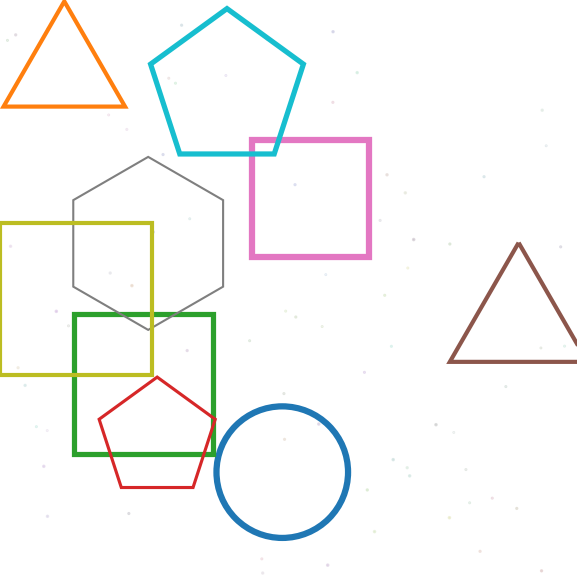[{"shape": "circle", "thickness": 3, "radius": 0.57, "center": [0.489, 0.182]}, {"shape": "triangle", "thickness": 2, "radius": 0.61, "center": [0.111, 0.875]}, {"shape": "square", "thickness": 2.5, "radius": 0.6, "center": [0.248, 0.334]}, {"shape": "pentagon", "thickness": 1.5, "radius": 0.53, "center": [0.272, 0.24]}, {"shape": "triangle", "thickness": 2, "radius": 0.69, "center": [0.898, 0.441]}, {"shape": "square", "thickness": 3, "radius": 0.51, "center": [0.538, 0.656]}, {"shape": "hexagon", "thickness": 1, "radius": 0.75, "center": [0.257, 0.578]}, {"shape": "square", "thickness": 2, "radius": 0.66, "center": [0.132, 0.481]}, {"shape": "pentagon", "thickness": 2.5, "radius": 0.7, "center": [0.393, 0.845]}]